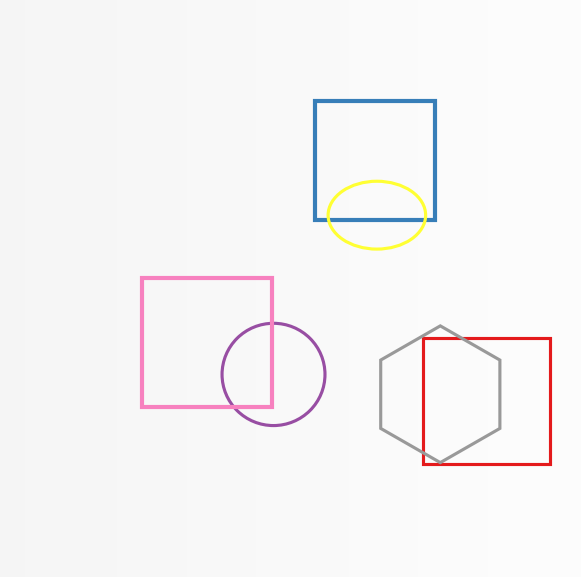[{"shape": "square", "thickness": 1.5, "radius": 0.55, "center": [0.838, 0.305]}, {"shape": "square", "thickness": 2, "radius": 0.52, "center": [0.645, 0.721]}, {"shape": "circle", "thickness": 1.5, "radius": 0.44, "center": [0.471, 0.351]}, {"shape": "oval", "thickness": 1.5, "radius": 0.42, "center": [0.648, 0.627]}, {"shape": "square", "thickness": 2, "radius": 0.56, "center": [0.356, 0.406]}, {"shape": "hexagon", "thickness": 1.5, "radius": 0.59, "center": [0.758, 0.316]}]